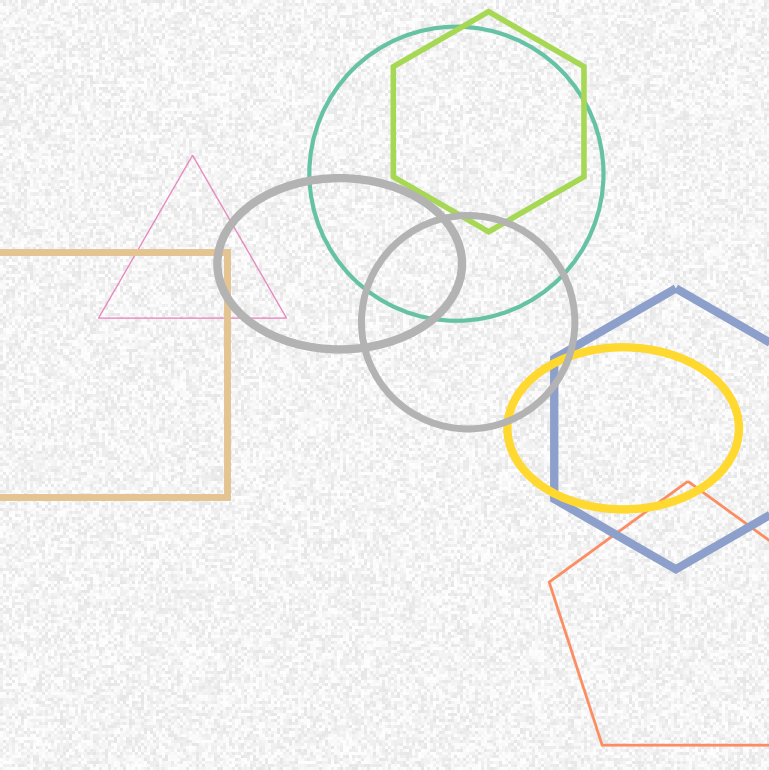[{"shape": "circle", "thickness": 1.5, "radius": 0.95, "center": [0.593, 0.774]}, {"shape": "pentagon", "thickness": 1, "radius": 0.95, "center": [0.893, 0.185]}, {"shape": "hexagon", "thickness": 3, "radius": 0.91, "center": [0.878, 0.443]}, {"shape": "triangle", "thickness": 0.5, "radius": 0.7, "center": [0.25, 0.657]}, {"shape": "hexagon", "thickness": 2, "radius": 0.71, "center": [0.635, 0.842]}, {"shape": "oval", "thickness": 3, "radius": 0.75, "center": [0.809, 0.444]}, {"shape": "square", "thickness": 2.5, "radius": 0.79, "center": [0.135, 0.513]}, {"shape": "oval", "thickness": 3, "radius": 0.79, "center": [0.441, 0.657]}, {"shape": "circle", "thickness": 2.5, "radius": 0.69, "center": [0.608, 0.582]}]